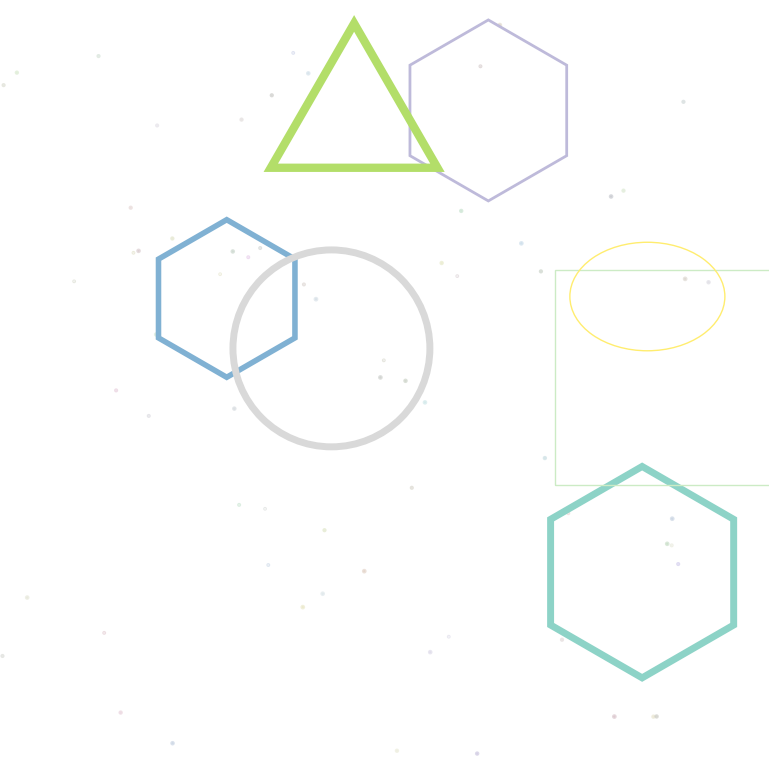[{"shape": "hexagon", "thickness": 2.5, "radius": 0.69, "center": [0.834, 0.257]}, {"shape": "hexagon", "thickness": 1, "radius": 0.59, "center": [0.634, 0.857]}, {"shape": "hexagon", "thickness": 2, "radius": 0.51, "center": [0.294, 0.612]}, {"shape": "triangle", "thickness": 3, "radius": 0.62, "center": [0.46, 0.845]}, {"shape": "circle", "thickness": 2.5, "radius": 0.64, "center": [0.43, 0.548]}, {"shape": "square", "thickness": 0.5, "radius": 0.7, "center": [0.861, 0.51]}, {"shape": "oval", "thickness": 0.5, "radius": 0.5, "center": [0.841, 0.615]}]